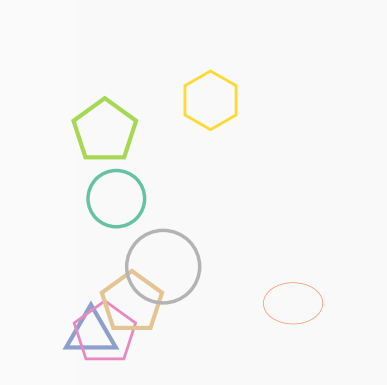[{"shape": "circle", "thickness": 2.5, "radius": 0.37, "center": [0.3, 0.484]}, {"shape": "oval", "thickness": 0.5, "radius": 0.38, "center": [0.756, 0.212]}, {"shape": "triangle", "thickness": 3, "radius": 0.37, "center": [0.235, 0.135]}, {"shape": "pentagon", "thickness": 2, "radius": 0.42, "center": [0.271, 0.135]}, {"shape": "pentagon", "thickness": 3, "radius": 0.42, "center": [0.27, 0.66]}, {"shape": "hexagon", "thickness": 2, "radius": 0.38, "center": [0.543, 0.739]}, {"shape": "pentagon", "thickness": 3, "radius": 0.41, "center": [0.34, 0.214]}, {"shape": "circle", "thickness": 2.5, "radius": 0.47, "center": [0.421, 0.307]}]